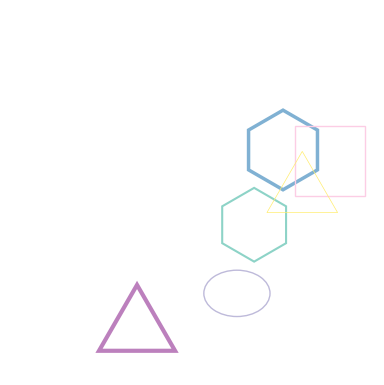[{"shape": "hexagon", "thickness": 1.5, "radius": 0.48, "center": [0.66, 0.416]}, {"shape": "oval", "thickness": 1, "radius": 0.43, "center": [0.615, 0.238]}, {"shape": "hexagon", "thickness": 2.5, "radius": 0.52, "center": [0.735, 0.61]}, {"shape": "square", "thickness": 1, "radius": 0.45, "center": [0.856, 0.581]}, {"shape": "triangle", "thickness": 3, "radius": 0.57, "center": [0.356, 0.146]}, {"shape": "triangle", "thickness": 0.5, "radius": 0.53, "center": [0.785, 0.501]}]